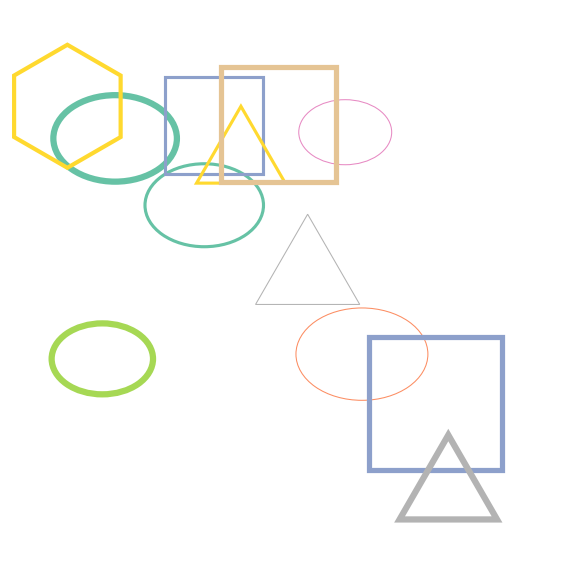[{"shape": "oval", "thickness": 3, "radius": 0.53, "center": [0.199, 0.759]}, {"shape": "oval", "thickness": 1.5, "radius": 0.51, "center": [0.354, 0.644]}, {"shape": "oval", "thickness": 0.5, "radius": 0.57, "center": [0.627, 0.386]}, {"shape": "square", "thickness": 1.5, "radius": 0.42, "center": [0.37, 0.782]}, {"shape": "square", "thickness": 2.5, "radius": 0.58, "center": [0.753, 0.301]}, {"shape": "oval", "thickness": 0.5, "radius": 0.4, "center": [0.598, 0.77]}, {"shape": "oval", "thickness": 3, "radius": 0.44, "center": [0.177, 0.378]}, {"shape": "triangle", "thickness": 1.5, "radius": 0.44, "center": [0.417, 0.726]}, {"shape": "hexagon", "thickness": 2, "radius": 0.53, "center": [0.117, 0.815]}, {"shape": "square", "thickness": 2.5, "radius": 0.5, "center": [0.482, 0.783]}, {"shape": "triangle", "thickness": 3, "radius": 0.49, "center": [0.776, 0.148]}, {"shape": "triangle", "thickness": 0.5, "radius": 0.52, "center": [0.533, 0.524]}]